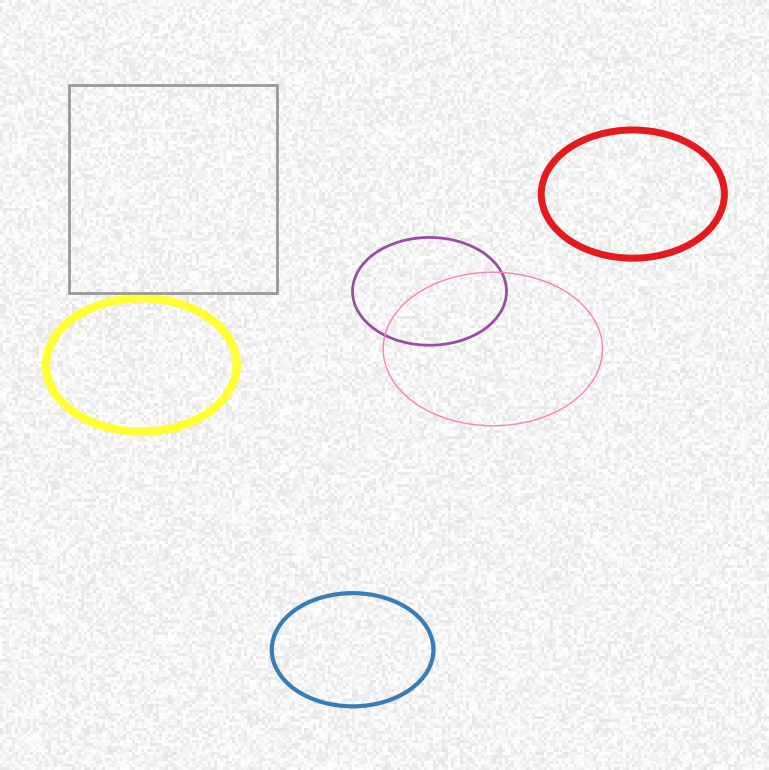[{"shape": "oval", "thickness": 2.5, "radius": 0.59, "center": [0.822, 0.748]}, {"shape": "oval", "thickness": 1.5, "radius": 0.52, "center": [0.458, 0.156]}, {"shape": "oval", "thickness": 1, "radius": 0.5, "center": [0.558, 0.622]}, {"shape": "oval", "thickness": 3, "radius": 0.62, "center": [0.184, 0.526]}, {"shape": "oval", "thickness": 0.5, "radius": 0.71, "center": [0.64, 0.547]}, {"shape": "square", "thickness": 1, "radius": 0.67, "center": [0.225, 0.755]}]